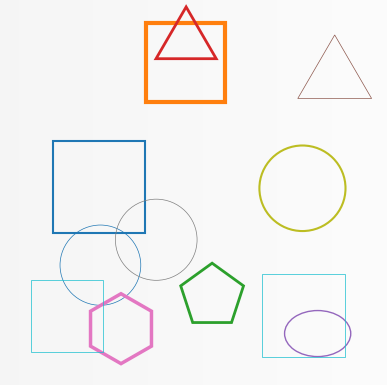[{"shape": "square", "thickness": 1.5, "radius": 0.6, "center": [0.256, 0.515]}, {"shape": "circle", "thickness": 0.5, "radius": 0.52, "center": [0.259, 0.311]}, {"shape": "square", "thickness": 3, "radius": 0.51, "center": [0.479, 0.837]}, {"shape": "pentagon", "thickness": 2, "radius": 0.43, "center": [0.547, 0.231]}, {"shape": "triangle", "thickness": 2, "radius": 0.45, "center": [0.48, 0.892]}, {"shape": "oval", "thickness": 1, "radius": 0.43, "center": [0.82, 0.134]}, {"shape": "triangle", "thickness": 0.5, "radius": 0.55, "center": [0.864, 0.799]}, {"shape": "hexagon", "thickness": 2.5, "radius": 0.45, "center": [0.312, 0.146]}, {"shape": "circle", "thickness": 0.5, "radius": 0.53, "center": [0.403, 0.377]}, {"shape": "circle", "thickness": 1.5, "radius": 0.56, "center": [0.781, 0.511]}, {"shape": "square", "thickness": 0.5, "radius": 0.54, "center": [0.784, 0.18]}, {"shape": "square", "thickness": 0.5, "radius": 0.47, "center": [0.173, 0.18]}]